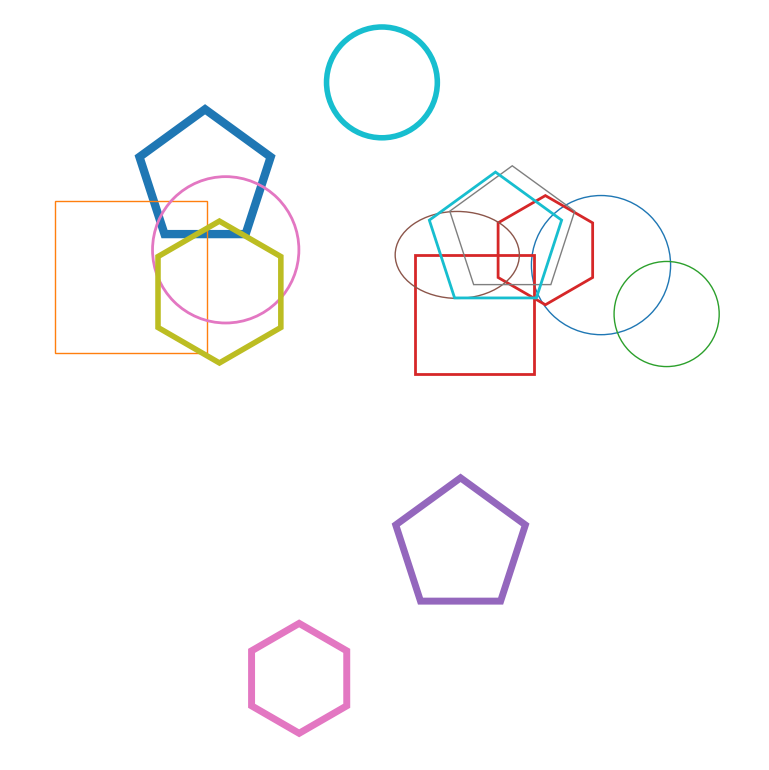[{"shape": "pentagon", "thickness": 3, "radius": 0.45, "center": [0.266, 0.768]}, {"shape": "circle", "thickness": 0.5, "radius": 0.45, "center": [0.781, 0.656]}, {"shape": "square", "thickness": 0.5, "radius": 0.49, "center": [0.171, 0.64]}, {"shape": "circle", "thickness": 0.5, "radius": 0.34, "center": [0.866, 0.592]}, {"shape": "square", "thickness": 1, "radius": 0.39, "center": [0.616, 0.592]}, {"shape": "hexagon", "thickness": 1, "radius": 0.35, "center": [0.708, 0.675]}, {"shape": "pentagon", "thickness": 2.5, "radius": 0.44, "center": [0.598, 0.291]}, {"shape": "oval", "thickness": 0.5, "radius": 0.4, "center": [0.594, 0.669]}, {"shape": "hexagon", "thickness": 2.5, "radius": 0.36, "center": [0.389, 0.119]}, {"shape": "circle", "thickness": 1, "radius": 0.48, "center": [0.293, 0.676]}, {"shape": "pentagon", "thickness": 0.5, "radius": 0.43, "center": [0.665, 0.699]}, {"shape": "hexagon", "thickness": 2, "radius": 0.46, "center": [0.285, 0.621]}, {"shape": "circle", "thickness": 2, "radius": 0.36, "center": [0.496, 0.893]}, {"shape": "pentagon", "thickness": 1, "radius": 0.45, "center": [0.643, 0.686]}]